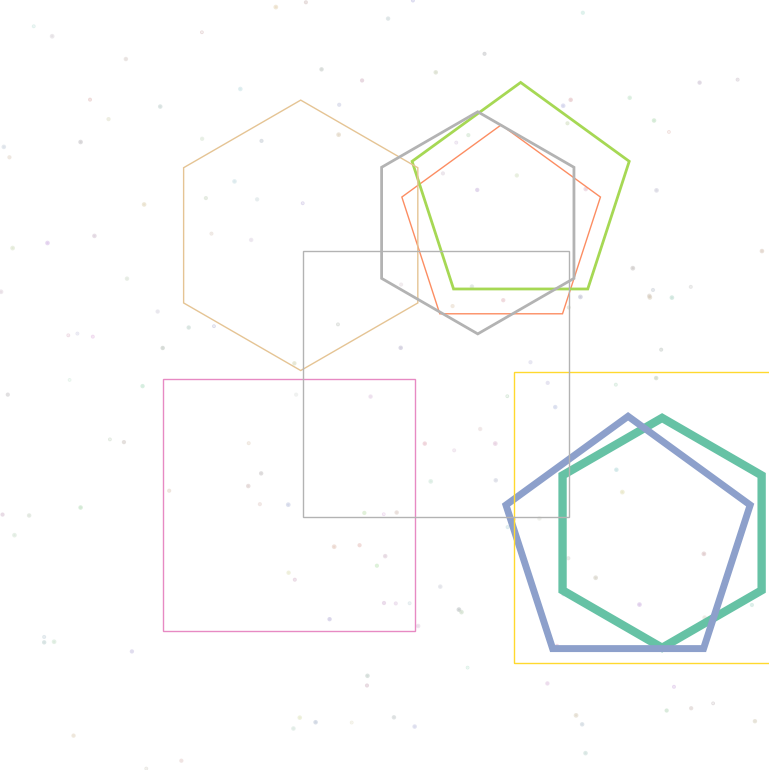[{"shape": "hexagon", "thickness": 3, "radius": 0.75, "center": [0.86, 0.308]}, {"shape": "pentagon", "thickness": 0.5, "radius": 0.68, "center": [0.651, 0.702]}, {"shape": "pentagon", "thickness": 2.5, "radius": 0.83, "center": [0.816, 0.293]}, {"shape": "square", "thickness": 0.5, "radius": 0.82, "center": [0.375, 0.344]}, {"shape": "pentagon", "thickness": 1, "radius": 0.74, "center": [0.676, 0.745]}, {"shape": "square", "thickness": 0.5, "radius": 0.95, "center": [0.857, 0.328]}, {"shape": "hexagon", "thickness": 0.5, "radius": 0.88, "center": [0.391, 0.694]}, {"shape": "hexagon", "thickness": 1, "radius": 0.72, "center": [0.62, 0.711]}, {"shape": "square", "thickness": 0.5, "radius": 0.87, "center": [0.566, 0.501]}]